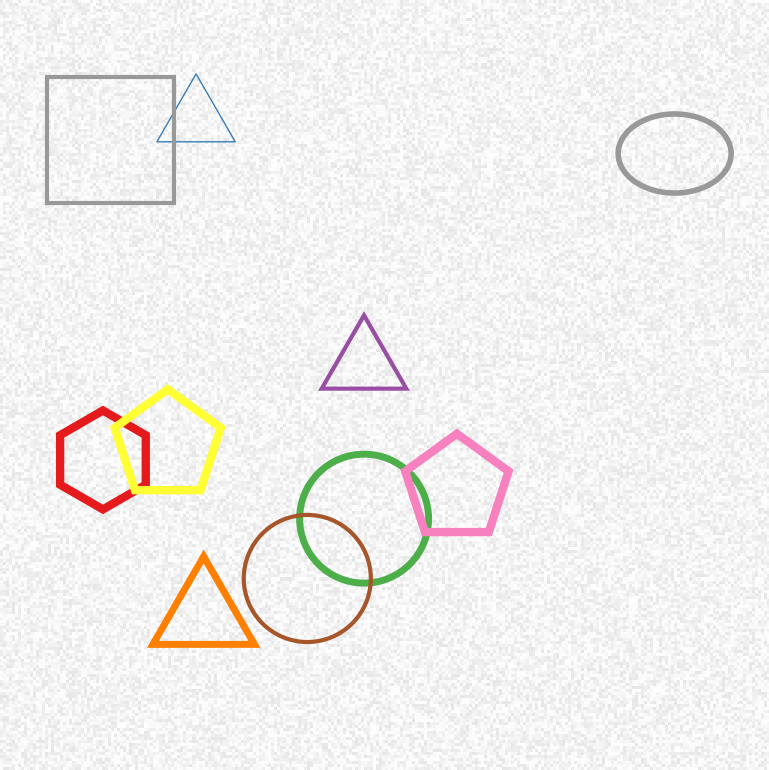[{"shape": "hexagon", "thickness": 3, "radius": 0.32, "center": [0.134, 0.403]}, {"shape": "triangle", "thickness": 0.5, "radius": 0.29, "center": [0.255, 0.845]}, {"shape": "circle", "thickness": 2.5, "radius": 0.42, "center": [0.473, 0.326]}, {"shape": "triangle", "thickness": 1.5, "radius": 0.32, "center": [0.473, 0.527]}, {"shape": "triangle", "thickness": 2.5, "radius": 0.38, "center": [0.265, 0.201]}, {"shape": "pentagon", "thickness": 3, "radius": 0.36, "center": [0.218, 0.422]}, {"shape": "circle", "thickness": 1.5, "radius": 0.41, "center": [0.399, 0.249]}, {"shape": "pentagon", "thickness": 3, "radius": 0.35, "center": [0.593, 0.366]}, {"shape": "square", "thickness": 1.5, "radius": 0.41, "center": [0.144, 0.818]}, {"shape": "oval", "thickness": 2, "radius": 0.37, "center": [0.876, 0.801]}]